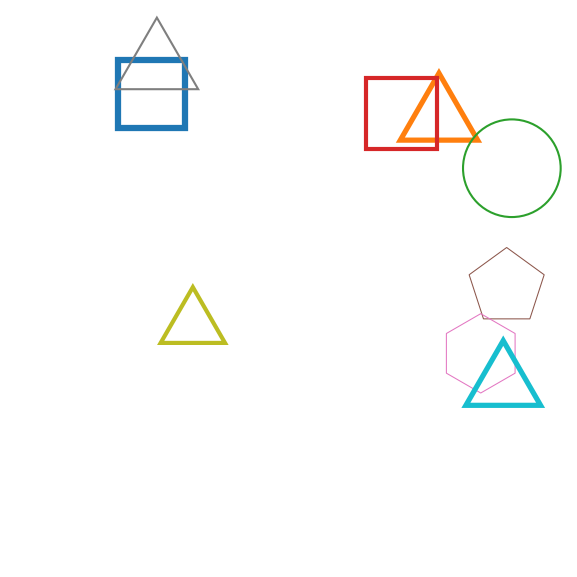[{"shape": "square", "thickness": 3, "radius": 0.29, "center": [0.262, 0.836]}, {"shape": "triangle", "thickness": 2.5, "radius": 0.39, "center": [0.76, 0.795]}, {"shape": "circle", "thickness": 1, "radius": 0.42, "center": [0.886, 0.708]}, {"shape": "square", "thickness": 2, "radius": 0.3, "center": [0.695, 0.802]}, {"shape": "pentagon", "thickness": 0.5, "radius": 0.34, "center": [0.877, 0.502]}, {"shape": "hexagon", "thickness": 0.5, "radius": 0.34, "center": [0.832, 0.387]}, {"shape": "triangle", "thickness": 1, "radius": 0.41, "center": [0.272, 0.886]}, {"shape": "triangle", "thickness": 2, "radius": 0.32, "center": [0.334, 0.438]}, {"shape": "triangle", "thickness": 2.5, "radius": 0.37, "center": [0.871, 0.335]}]